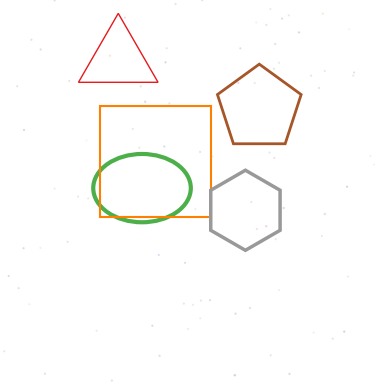[{"shape": "triangle", "thickness": 1, "radius": 0.6, "center": [0.307, 0.846]}, {"shape": "oval", "thickness": 3, "radius": 0.63, "center": [0.369, 0.511]}, {"shape": "square", "thickness": 1.5, "radius": 0.72, "center": [0.405, 0.579]}, {"shape": "pentagon", "thickness": 2, "radius": 0.57, "center": [0.674, 0.719]}, {"shape": "hexagon", "thickness": 2.5, "radius": 0.52, "center": [0.637, 0.454]}]